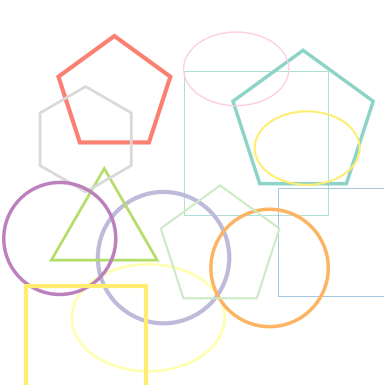[{"shape": "square", "thickness": 0.5, "radius": 0.94, "center": [0.665, 0.628]}, {"shape": "pentagon", "thickness": 2.5, "radius": 0.96, "center": [0.787, 0.678]}, {"shape": "oval", "thickness": 2, "radius": 0.99, "center": [0.385, 0.175]}, {"shape": "circle", "thickness": 3, "radius": 0.85, "center": [0.425, 0.331]}, {"shape": "pentagon", "thickness": 3, "radius": 0.76, "center": [0.297, 0.754]}, {"shape": "square", "thickness": 0.5, "radius": 0.7, "center": [0.863, 0.373]}, {"shape": "circle", "thickness": 2.5, "radius": 0.76, "center": [0.7, 0.304]}, {"shape": "triangle", "thickness": 2, "radius": 0.79, "center": [0.271, 0.404]}, {"shape": "oval", "thickness": 1, "radius": 0.68, "center": [0.614, 0.821]}, {"shape": "hexagon", "thickness": 2, "radius": 0.68, "center": [0.223, 0.638]}, {"shape": "circle", "thickness": 2.5, "radius": 0.73, "center": [0.155, 0.381]}, {"shape": "pentagon", "thickness": 1.5, "radius": 0.81, "center": [0.572, 0.356]}, {"shape": "square", "thickness": 3, "radius": 0.78, "center": [0.223, 0.1]}, {"shape": "oval", "thickness": 1.5, "radius": 0.68, "center": [0.798, 0.615]}]